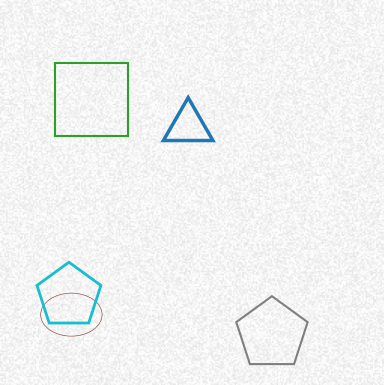[{"shape": "triangle", "thickness": 2.5, "radius": 0.37, "center": [0.489, 0.672]}, {"shape": "square", "thickness": 1.5, "radius": 0.48, "center": [0.237, 0.742]}, {"shape": "oval", "thickness": 0.5, "radius": 0.4, "center": [0.185, 0.183]}, {"shape": "pentagon", "thickness": 1.5, "radius": 0.49, "center": [0.706, 0.133]}, {"shape": "pentagon", "thickness": 2, "radius": 0.44, "center": [0.179, 0.232]}]